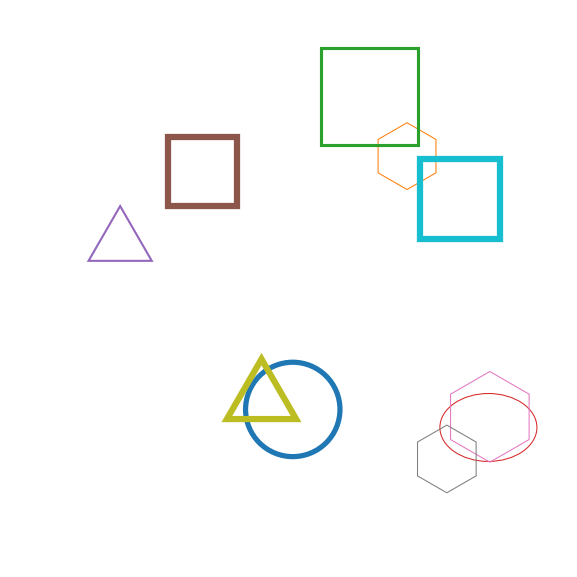[{"shape": "circle", "thickness": 2.5, "radius": 0.41, "center": [0.507, 0.29]}, {"shape": "hexagon", "thickness": 0.5, "radius": 0.29, "center": [0.705, 0.729]}, {"shape": "square", "thickness": 1.5, "radius": 0.42, "center": [0.64, 0.832]}, {"shape": "oval", "thickness": 0.5, "radius": 0.42, "center": [0.846, 0.259]}, {"shape": "triangle", "thickness": 1, "radius": 0.32, "center": [0.208, 0.579]}, {"shape": "square", "thickness": 3, "radius": 0.3, "center": [0.351, 0.702]}, {"shape": "hexagon", "thickness": 0.5, "radius": 0.39, "center": [0.848, 0.277]}, {"shape": "hexagon", "thickness": 0.5, "radius": 0.29, "center": [0.774, 0.204]}, {"shape": "triangle", "thickness": 3, "radius": 0.35, "center": [0.453, 0.308]}, {"shape": "square", "thickness": 3, "radius": 0.35, "center": [0.796, 0.655]}]